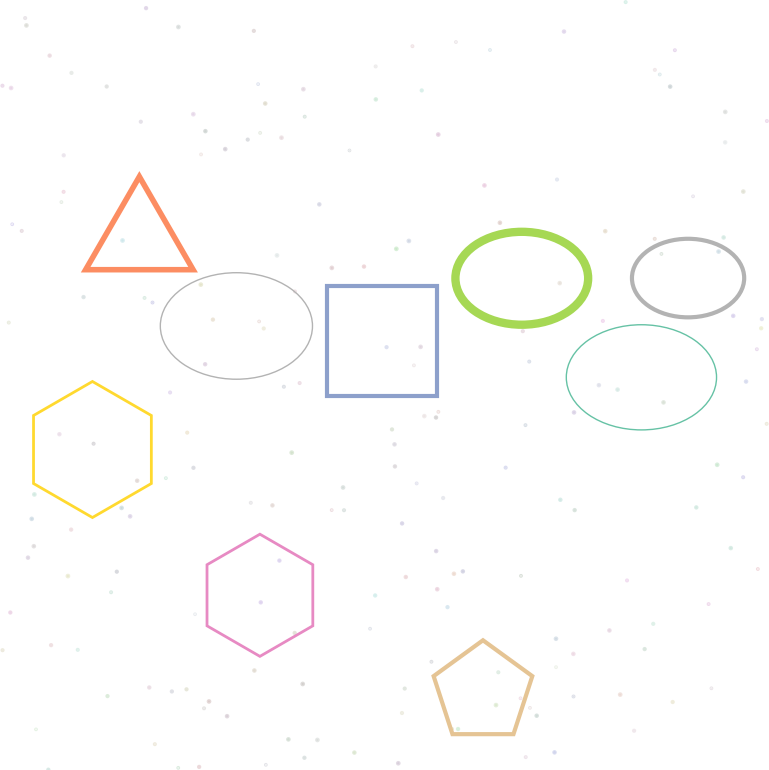[{"shape": "oval", "thickness": 0.5, "radius": 0.49, "center": [0.833, 0.51]}, {"shape": "triangle", "thickness": 2, "radius": 0.4, "center": [0.181, 0.69]}, {"shape": "square", "thickness": 1.5, "radius": 0.36, "center": [0.497, 0.557]}, {"shape": "hexagon", "thickness": 1, "radius": 0.4, "center": [0.338, 0.227]}, {"shape": "oval", "thickness": 3, "radius": 0.43, "center": [0.678, 0.639]}, {"shape": "hexagon", "thickness": 1, "radius": 0.44, "center": [0.12, 0.416]}, {"shape": "pentagon", "thickness": 1.5, "radius": 0.34, "center": [0.627, 0.101]}, {"shape": "oval", "thickness": 1.5, "radius": 0.36, "center": [0.894, 0.639]}, {"shape": "oval", "thickness": 0.5, "radius": 0.49, "center": [0.307, 0.577]}]